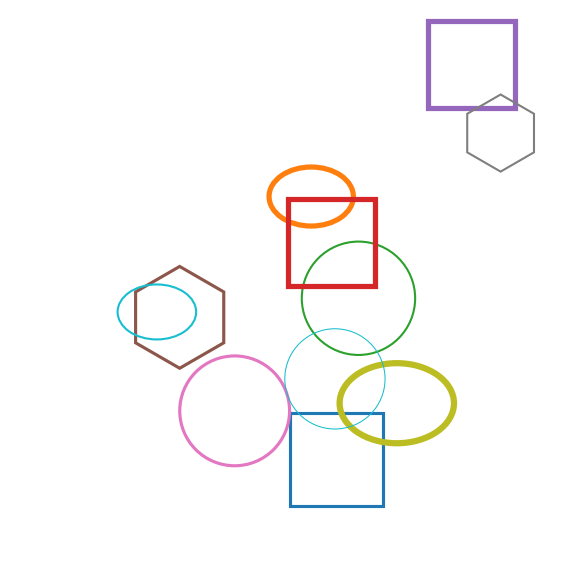[{"shape": "square", "thickness": 1.5, "radius": 0.4, "center": [0.583, 0.203]}, {"shape": "oval", "thickness": 2.5, "radius": 0.37, "center": [0.539, 0.659]}, {"shape": "circle", "thickness": 1, "radius": 0.49, "center": [0.621, 0.483]}, {"shape": "square", "thickness": 2.5, "radius": 0.38, "center": [0.574, 0.579]}, {"shape": "square", "thickness": 2.5, "radius": 0.38, "center": [0.816, 0.887]}, {"shape": "hexagon", "thickness": 1.5, "radius": 0.44, "center": [0.311, 0.45]}, {"shape": "circle", "thickness": 1.5, "radius": 0.48, "center": [0.406, 0.288]}, {"shape": "hexagon", "thickness": 1, "radius": 0.33, "center": [0.867, 0.769]}, {"shape": "oval", "thickness": 3, "radius": 0.5, "center": [0.687, 0.301]}, {"shape": "oval", "thickness": 1, "radius": 0.34, "center": [0.272, 0.459]}, {"shape": "circle", "thickness": 0.5, "radius": 0.43, "center": [0.58, 0.343]}]